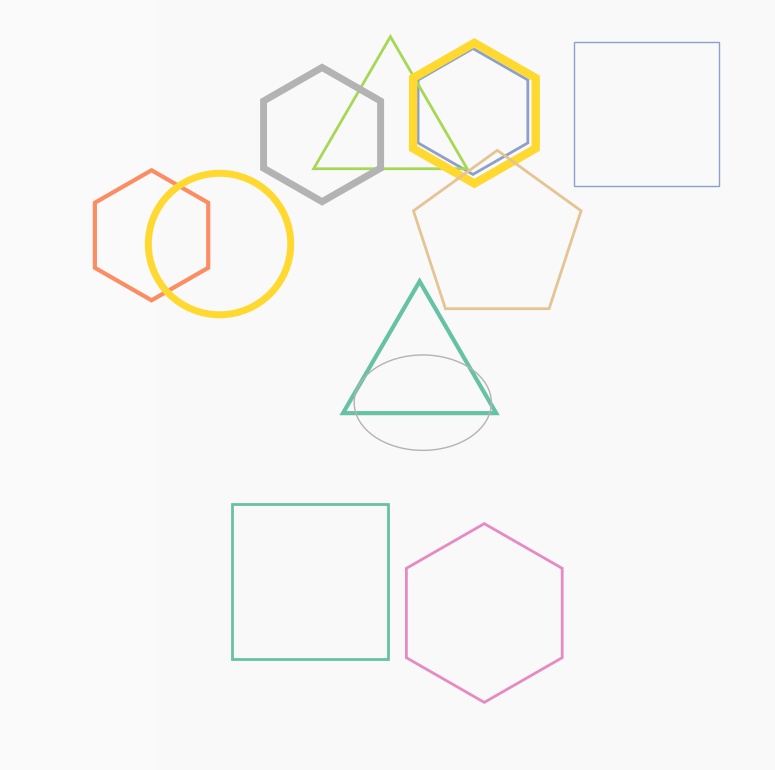[{"shape": "square", "thickness": 1, "radius": 0.5, "center": [0.399, 0.245]}, {"shape": "triangle", "thickness": 1.5, "radius": 0.57, "center": [0.541, 0.52]}, {"shape": "hexagon", "thickness": 1.5, "radius": 0.42, "center": [0.196, 0.694]}, {"shape": "hexagon", "thickness": 1, "radius": 0.41, "center": [0.61, 0.855]}, {"shape": "square", "thickness": 0.5, "radius": 0.47, "center": [0.834, 0.852]}, {"shape": "hexagon", "thickness": 1, "radius": 0.58, "center": [0.625, 0.204]}, {"shape": "triangle", "thickness": 1, "radius": 0.57, "center": [0.504, 0.838]}, {"shape": "hexagon", "thickness": 3, "radius": 0.46, "center": [0.612, 0.853]}, {"shape": "circle", "thickness": 2.5, "radius": 0.46, "center": [0.283, 0.683]}, {"shape": "pentagon", "thickness": 1, "radius": 0.57, "center": [0.642, 0.691]}, {"shape": "hexagon", "thickness": 2.5, "radius": 0.44, "center": [0.416, 0.825]}, {"shape": "oval", "thickness": 0.5, "radius": 0.44, "center": [0.546, 0.477]}]